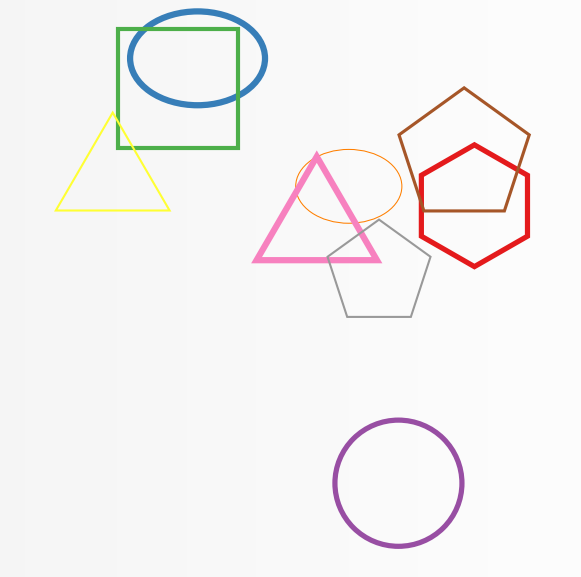[{"shape": "hexagon", "thickness": 2.5, "radius": 0.53, "center": [0.816, 0.643]}, {"shape": "oval", "thickness": 3, "radius": 0.58, "center": [0.34, 0.898]}, {"shape": "square", "thickness": 2, "radius": 0.52, "center": [0.306, 0.846]}, {"shape": "circle", "thickness": 2.5, "radius": 0.55, "center": [0.685, 0.162]}, {"shape": "oval", "thickness": 0.5, "radius": 0.46, "center": [0.6, 0.676]}, {"shape": "triangle", "thickness": 1, "radius": 0.57, "center": [0.194, 0.691]}, {"shape": "pentagon", "thickness": 1.5, "radius": 0.59, "center": [0.799, 0.729]}, {"shape": "triangle", "thickness": 3, "radius": 0.6, "center": [0.545, 0.608]}, {"shape": "pentagon", "thickness": 1, "radius": 0.47, "center": [0.652, 0.526]}]